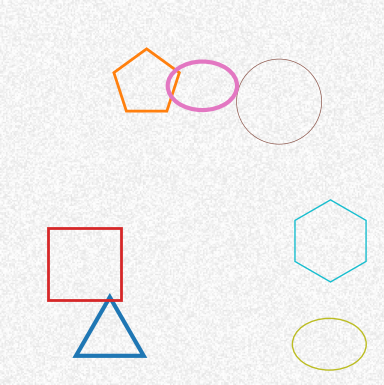[{"shape": "triangle", "thickness": 3, "radius": 0.51, "center": [0.285, 0.127]}, {"shape": "pentagon", "thickness": 2, "radius": 0.45, "center": [0.381, 0.784]}, {"shape": "square", "thickness": 2, "radius": 0.47, "center": [0.219, 0.314]}, {"shape": "circle", "thickness": 0.5, "radius": 0.55, "center": [0.725, 0.736]}, {"shape": "oval", "thickness": 3, "radius": 0.45, "center": [0.526, 0.777]}, {"shape": "oval", "thickness": 1, "radius": 0.48, "center": [0.855, 0.106]}, {"shape": "hexagon", "thickness": 1, "radius": 0.53, "center": [0.858, 0.374]}]